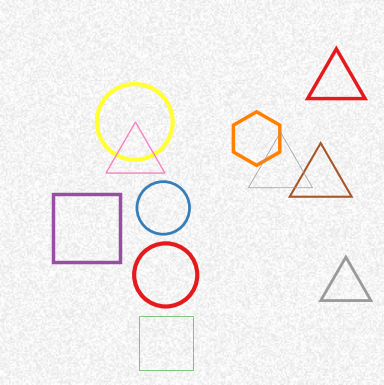[{"shape": "circle", "thickness": 3, "radius": 0.41, "center": [0.43, 0.286]}, {"shape": "triangle", "thickness": 2.5, "radius": 0.43, "center": [0.874, 0.787]}, {"shape": "circle", "thickness": 2, "radius": 0.34, "center": [0.424, 0.46]}, {"shape": "square", "thickness": 0.5, "radius": 0.35, "center": [0.432, 0.11]}, {"shape": "square", "thickness": 2.5, "radius": 0.44, "center": [0.225, 0.407]}, {"shape": "hexagon", "thickness": 2.5, "radius": 0.35, "center": [0.667, 0.64]}, {"shape": "circle", "thickness": 3, "radius": 0.49, "center": [0.35, 0.683]}, {"shape": "triangle", "thickness": 1.5, "radius": 0.46, "center": [0.833, 0.535]}, {"shape": "triangle", "thickness": 1, "radius": 0.44, "center": [0.352, 0.595]}, {"shape": "triangle", "thickness": 2, "radius": 0.38, "center": [0.898, 0.257]}, {"shape": "triangle", "thickness": 0.5, "radius": 0.48, "center": [0.729, 0.56]}]